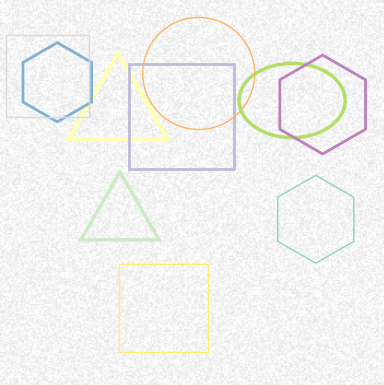[{"shape": "hexagon", "thickness": 1, "radius": 0.57, "center": [0.82, 0.43]}, {"shape": "triangle", "thickness": 3, "radius": 0.74, "center": [0.306, 0.713]}, {"shape": "square", "thickness": 2, "radius": 0.68, "center": [0.471, 0.697]}, {"shape": "hexagon", "thickness": 2, "radius": 0.51, "center": [0.149, 0.786]}, {"shape": "circle", "thickness": 1, "radius": 0.73, "center": [0.516, 0.809]}, {"shape": "oval", "thickness": 2.5, "radius": 0.69, "center": [0.759, 0.739]}, {"shape": "square", "thickness": 1, "radius": 0.54, "center": [0.123, 0.802]}, {"shape": "hexagon", "thickness": 2, "radius": 0.64, "center": [0.838, 0.729]}, {"shape": "triangle", "thickness": 2.5, "radius": 0.59, "center": [0.312, 0.436]}, {"shape": "square", "thickness": 1, "radius": 0.57, "center": [0.424, 0.199]}]